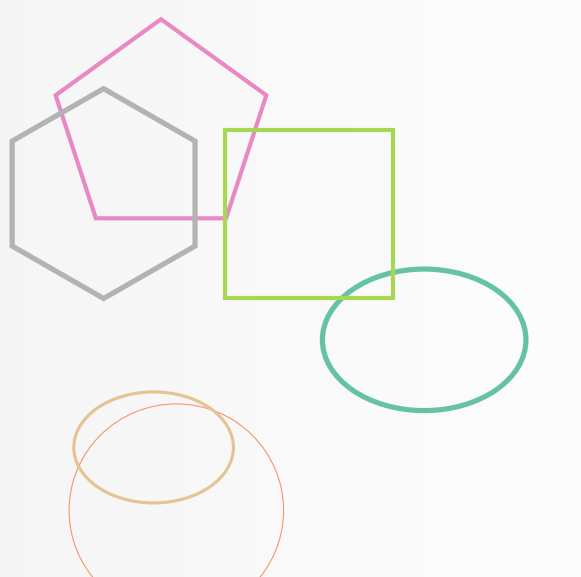[{"shape": "oval", "thickness": 2.5, "radius": 0.88, "center": [0.73, 0.411]}, {"shape": "circle", "thickness": 0.5, "radius": 0.92, "center": [0.303, 0.115]}, {"shape": "pentagon", "thickness": 2, "radius": 0.95, "center": [0.277, 0.775]}, {"shape": "square", "thickness": 2, "radius": 0.72, "center": [0.532, 0.629]}, {"shape": "oval", "thickness": 1.5, "radius": 0.69, "center": [0.264, 0.224]}, {"shape": "hexagon", "thickness": 2.5, "radius": 0.91, "center": [0.178, 0.664]}]